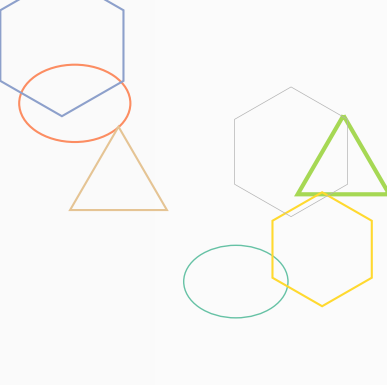[{"shape": "oval", "thickness": 1, "radius": 0.67, "center": [0.609, 0.269]}, {"shape": "oval", "thickness": 1.5, "radius": 0.72, "center": [0.193, 0.732]}, {"shape": "hexagon", "thickness": 1.5, "radius": 0.92, "center": [0.16, 0.882]}, {"shape": "triangle", "thickness": 3, "radius": 0.68, "center": [0.886, 0.564]}, {"shape": "hexagon", "thickness": 1.5, "radius": 0.74, "center": [0.831, 0.353]}, {"shape": "triangle", "thickness": 1.5, "radius": 0.72, "center": [0.306, 0.527]}, {"shape": "hexagon", "thickness": 0.5, "radius": 0.84, "center": [0.751, 0.606]}]